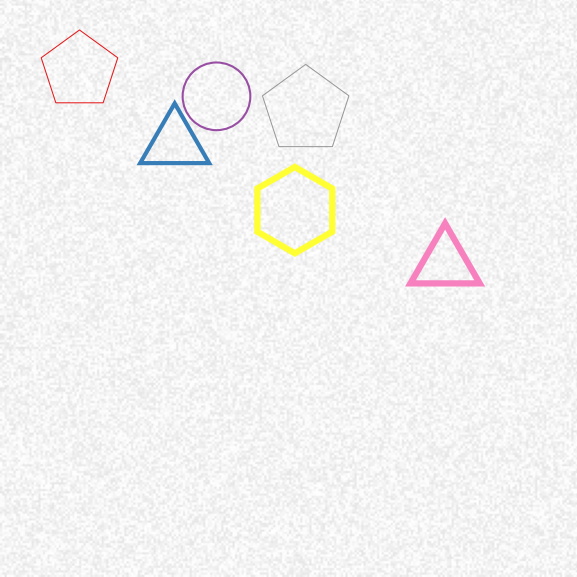[{"shape": "pentagon", "thickness": 0.5, "radius": 0.35, "center": [0.138, 0.878]}, {"shape": "triangle", "thickness": 2, "radius": 0.34, "center": [0.302, 0.751]}, {"shape": "circle", "thickness": 1, "radius": 0.29, "center": [0.375, 0.832]}, {"shape": "hexagon", "thickness": 3, "radius": 0.37, "center": [0.51, 0.635]}, {"shape": "triangle", "thickness": 3, "radius": 0.35, "center": [0.771, 0.543]}, {"shape": "pentagon", "thickness": 0.5, "radius": 0.39, "center": [0.529, 0.809]}]